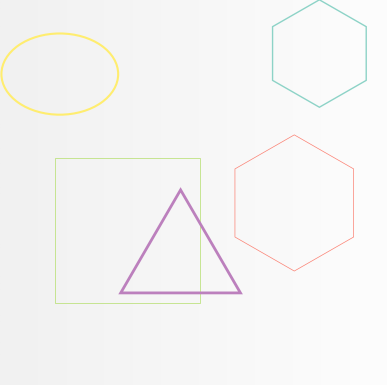[{"shape": "hexagon", "thickness": 1, "radius": 0.7, "center": [0.824, 0.861]}, {"shape": "hexagon", "thickness": 0.5, "radius": 0.88, "center": [0.759, 0.473]}, {"shape": "square", "thickness": 0.5, "radius": 0.94, "center": [0.329, 0.401]}, {"shape": "triangle", "thickness": 2, "radius": 0.89, "center": [0.466, 0.328]}, {"shape": "oval", "thickness": 1.5, "radius": 0.75, "center": [0.154, 0.808]}]